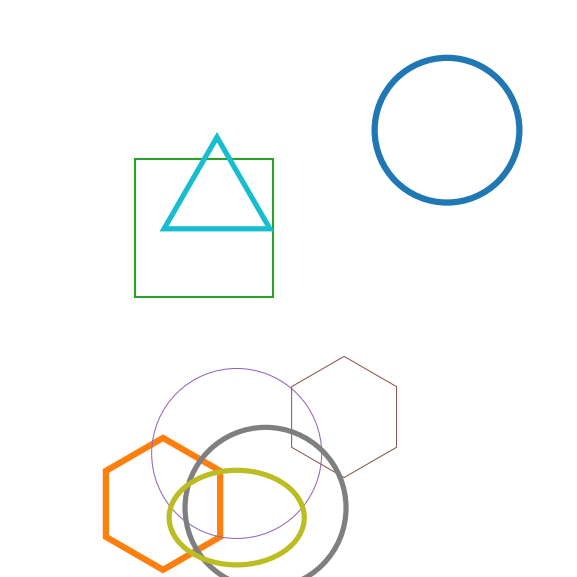[{"shape": "circle", "thickness": 3, "radius": 0.63, "center": [0.774, 0.774]}, {"shape": "hexagon", "thickness": 3, "radius": 0.57, "center": [0.282, 0.127]}, {"shape": "square", "thickness": 1, "radius": 0.6, "center": [0.353, 0.604]}, {"shape": "circle", "thickness": 0.5, "radius": 0.74, "center": [0.41, 0.214]}, {"shape": "hexagon", "thickness": 0.5, "radius": 0.52, "center": [0.596, 0.277]}, {"shape": "circle", "thickness": 2.5, "radius": 0.7, "center": [0.46, 0.12]}, {"shape": "oval", "thickness": 2.5, "radius": 0.58, "center": [0.41, 0.103]}, {"shape": "triangle", "thickness": 2.5, "radius": 0.53, "center": [0.376, 0.656]}]